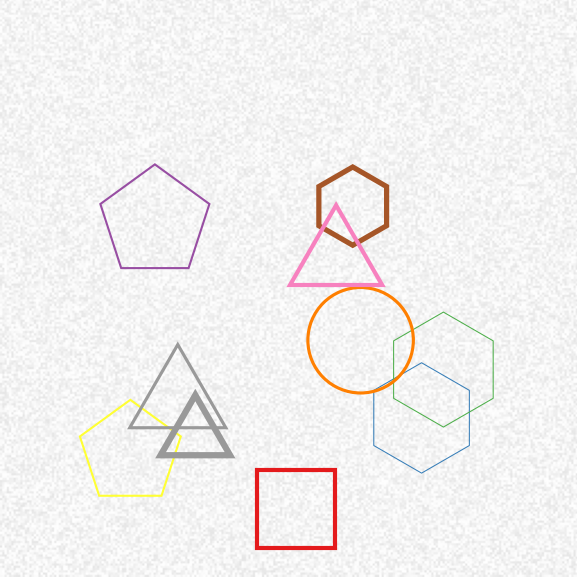[{"shape": "square", "thickness": 2, "radius": 0.34, "center": [0.512, 0.118]}, {"shape": "hexagon", "thickness": 0.5, "radius": 0.48, "center": [0.73, 0.275]}, {"shape": "hexagon", "thickness": 0.5, "radius": 0.5, "center": [0.768, 0.359]}, {"shape": "pentagon", "thickness": 1, "radius": 0.5, "center": [0.268, 0.615]}, {"shape": "circle", "thickness": 1.5, "radius": 0.46, "center": [0.624, 0.41]}, {"shape": "pentagon", "thickness": 1, "radius": 0.46, "center": [0.226, 0.215]}, {"shape": "hexagon", "thickness": 2.5, "radius": 0.34, "center": [0.611, 0.642]}, {"shape": "triangle", "thickness": 2, "radius": 0.46, "center": [0.582, 0.552]}, {"shape": "triangle", "thickness": 3, "radius": 0.35, "center": [0.338, 0.246]}, {"shape": "triangle", "thickness": 1.5, "radius": 0.48, "center": [0.308, 0.306]}]